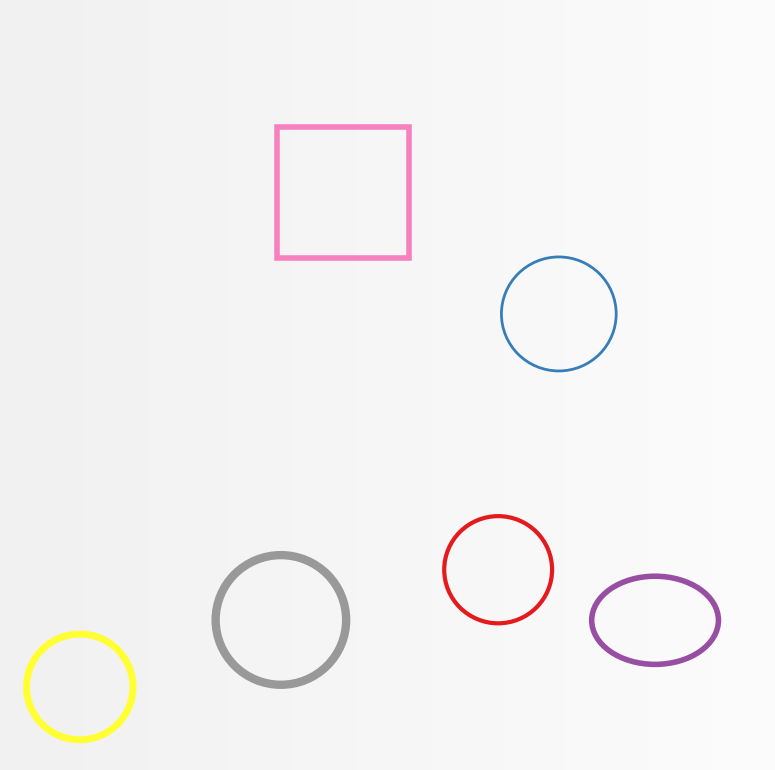[{"shape": "circle", "thickness": 1.5, "radius": 0.35, "center": [0.643, 0.26]}, {"shape": "circle", "thickness": 1, "radius": 0.37, "center": [0.721, 0.592]}, {"shape": "oval", "thickness": 2, "radius": 0.41, "center": [0.845, 0.194]}, {"shape": "circle", "thickness": 2.5, "radius": 0.34, "center": [0.103, 0.108]}, {"shape": "square", "thickness": 2, "radius": 0.43, "center": [0.443, 0.75]}, {"shape": "circle", "thickness": 3, "radius": 0.42, "center": [0.362, 0.195]}]